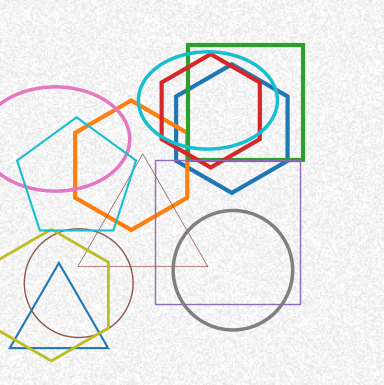[{"shape": "hexagon", "thickness": 3, "radius": 0.84, "center": [0.602, 0.666]}, {"shape": "triangle", "thickness": 1.5, "radius": 0.74, "center": [0.153, 0.17]}, {"shape": "hexagon", "thickness": 3, "radius": 0.84, "center": [0.341, 0.571]}, {"shape": "square", "thickness": 3, "radius": 0.75, "center": [0.638, 0.734]}, {"shape": "hexagon", "thickness": 3, "radius": 0.74, "center": [0.547, 0.712]}, {"shape": "square", "thickness": 1, "radius": 0.94, "center": [0.59, 0.397]}, {"shape": "triangle", "thickness": 0.5, "radius": 0.98, "center": [0.371, 0.405]}, {"shape": "circle", "thickness": 1, "radius": 0.71, "center": [0.204, 0.265]}, {"shape": "oval", "thickness": 2.5, "radius": 0.97, "center": [0.144, 0.639]}, {"shape": "circle", "thickness": 2.5, "radius": 0.78, "center": [0.605, 0.298]}, {"shape": "hexagon", "thickness": 2, "radius": 0.85, "center": [0.133, 0.233]}, {"shape": "oval", "thickness": 2.5, "radius": 0.9, "center": [0.54, 0.739]}, {"shape": "pentagon", "thickness": 1.5, "radius": 0.81, "center": [0.199, 0.533]}]